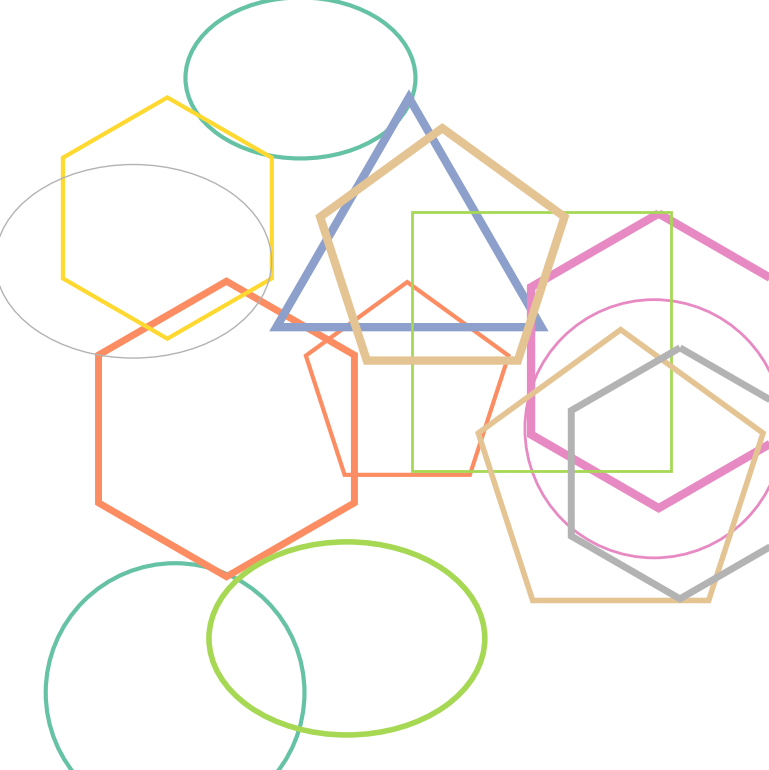[{"shape": "oval", "thickness": 1.5, "radius": 0.75, "center": [0.39, 0.899]}, {"shape": "circle", "thickness": 1.5, "radius": 0.84, "center": [0.227, 0.101]}, {"shape": "hexagon", "thickness": 2.5, "radius": 0.96, "center": [0.294, 0.443]}, {"shape": "pentagon", "thickness": 1.5, "radius": 0.69, "center": [0.529, 0.495]}, {"shape": "triangle", "thickness": 3, "radius": 0.99, "center": [0.531, 0.674]}, {"shape": "circle", "thickness": 1, "radius": 0.84, "center": [0.849, 0.443]}, {"shape": "hexagon", "thickness": 3, "radius": 0.96, "center": [0.855, 0.531]}, {"shape": "oval", "thickness": 2, "radius": 0.9, "center": [0.451, 0.171]}, {"shape": "square", "thickness": 1, "radius": 0.84, "center": [0.704, 0.556]}, {"shape": "hexagon", "thickness": 1.5, "radius": 0.78, "center": [0.217, 0.717]}, {"shape": "pentagon", "thickness": 2, "radius": 0.97, "center": [0.806, 0.377]}, {"shape": "pentagon", "thickness": 3, "radius": 0.83, "center": [0.574, 0.667]}, {"shape": "oval", "thickness": 0.5, "radius": 0.9, "center": [0.173, 0.661]}, {"shape": "hexagon", "thickness": 2.5, "radius": 0.82, "center": [0.883, 0.385]}]